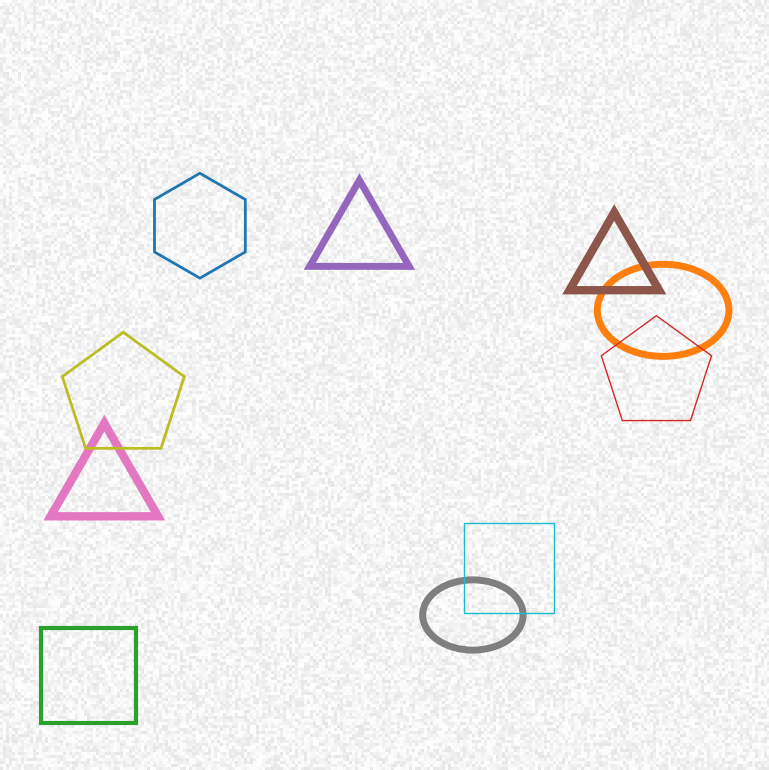[{"shape": "hexagon", "thickness": 1, "radius": 0.34, "center": [0.26, 0.707]}, {"shape": "oval", "thickness": 2.5, "radius": 0.43, "center": [0.861, 0.597]}, {"shape": "square", "thickness": 1.5, "radius": 0.31, "center": [0.115, 0.123]}, {"shape": "pentagon", "thickness": 0.5, "radius": 0.38, "center": [0.852, 0.515]}, {"shape": "triangle", "thickness": 2.5, "radius": 0.37, "center": [0.467, 0.691]}, {"shape": "triangle", "thickness": 3, "radius": 0.34, "center": [0.798, 0.657]}, {"shape": "triangle", "thickness": 3, "radius": 0.4, "center": [0.135, 0.37]}, {"shape": "oval", "thickness": 2.5, "radius": 0.33, "center": [0.614, 0.201]}, {"shape": "pentagon", "thickness": 1, "radius": 0.42, "center": [0.16, 0.485]}, {"shape": "square", "thickness": 0.5, "radius": 0.29, "center": [0.661, 0.263]}]